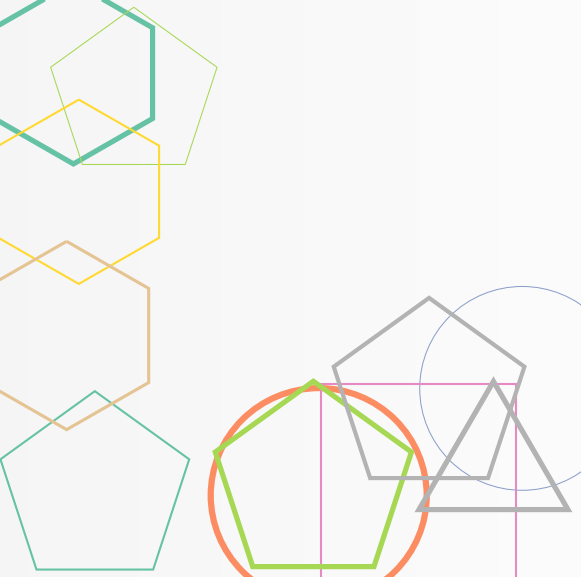[{"shape": "hexagon", "thickness": 2.5, "radius": 0.79, "center": [0.126, 0.872]}, {"shape": "pentagon", "thickness": 1, "radius": 0.85, "center": [0.163, 0.151]}, {"shape": "circle", "thickness": 3, "radius": 0.93, "center": [0.548, 0.141]}, {"shape": "circle", "thickness": 0.5, "radius": 0.88, "center": [0.899, 0.327]}, {"shape": "square", "thickness": 1, "radius": 0.84, "center": [0.72, 0.166]}, {"shape": "pentagon", "thickness": 0.5, "radius": 0.75, "center": [0.23, 0.836]}, {"shape": "pentagon", "thickness": 2.5, "radius": 0.89, "center": [0.539, 0.162]}, {"shape": "hexagon", "thickness": 1, "radius": 0.8, "center": [0.136, 0.667]}, {"shape": "hexagon", "thickness": 1.5, "radius": 0.81, "center": [0.115, 0.418]}, {"shape": "triangle", "thickness": 2.5, "radius": 0.74, "center": [0.849, 0.191]}, {"shape": "pentagon", "thickness": 2, "radius": 0.86, "center": [0.738, 0.311]}]